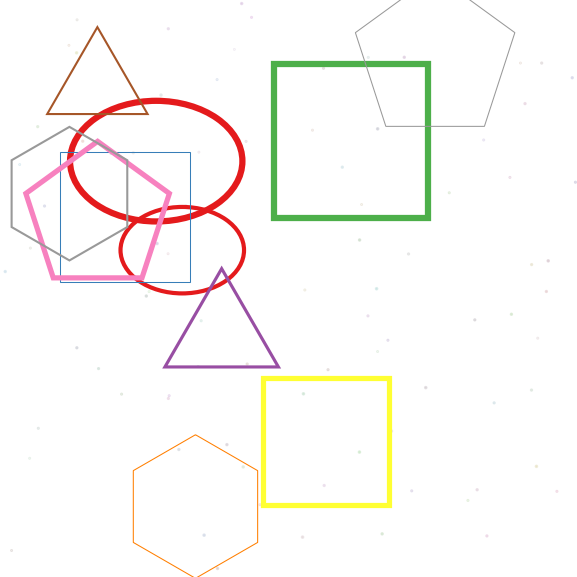[{"shape": "oval", "thickness": 2, "radius": 0.53, "center": [0.316, 0.566]}, {"shape": "oval", "thickness": 3, "radius": 0.75, "center": [0.271, 0.72]}, {"shape": "square", "thickness": 0.5, "radius": 0.56, "center": [0.217, 0.624]}, {"shape": "square", "thickness": 3, "radius": 0.67, "center": [0.607, 0.756]}, {"shape": "triangle", "thickness": 1.5, "radius": 0.57, "center": [0.384, 0.42]}, {"shape": "hexagon", "thickness": 0.5, "radius": 0.62, "center": [0.338, 0.122]}, {"shape": "square", "thickness": 2.5, "radius": 0.55, "center": [0.565, 0.235]}, {"shape": "triangle", "thickness": 1, "radius": 0.5, "center": [0.169, 0.852]}, {"shape": "pentagon", "thickness": 2.5, "radius": 0.65, "center": [0.169, 0.624]}, {"shape": "pentagon", "thickness": 0.5, "radius": 0.73, "center": [0.753, 0.898]}, {"shape": "hexagon", "thickness": 1, "radius": 0.58, "center": [0.12, 0.664]}]